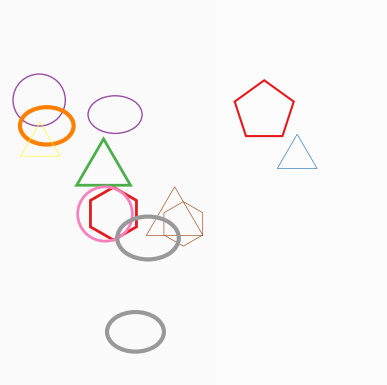[{"shape": "pentagon", "thickness": 1.5, "radius": 0.4, "center": [0.682, 0.711]}, {"shape": "hexagon", "thickness": 2, "radius": 0.34, "center": [0.293, 0.445]}, {"shape": "triangle", "thickness": 0.5, "radius": 0.3, "center": [0.767, 0.592]}, {"shape": "triangle", "thickness": 2, "radius": 0.4, "center": [0.267, 0.559]}, {"shape": "oval", "thickness": 1, "radius": 0.35, "center": [0.297, 0.702]}, {"shape": "circle", "thickness": 1, "radius": 0.34, "center": [0.101, 0.74]}, {"shape": "oval", "thickness": 3, "radius": 0.35, "center": [0.121, 0.673]}, {"shape": "triangle", "thickness": 0.5, "radius": 0.29, "center": [0.104, 0.624]}, {"shape": "triangle", "thickness": 0.5, "radius": 0.42, "center": [0.451, 0.43]}, {"shape": "hexagon", "thickness": 0.5, "radius": 0.29, "center": [0.473, 0.418]}, {"shape": "circle", "thickness": 2, "radius": 0.35, "center": [0.271, 0.444]}, {"shape": "oval", "thickness": 3, "radius": 0.4, "center": [0.382, 0.382]}, {"shape": "oval", "thickness": 3, "radius": 0.37, "center": [0.35, 0.138]}]